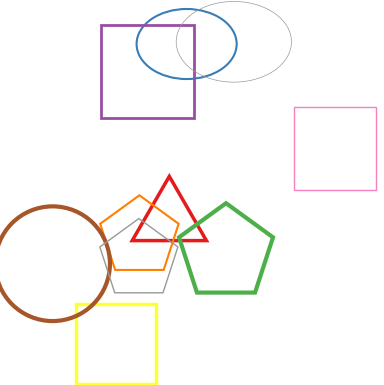[{"shape": "triangle", "thickness": 2.5, "radius": 0.56, "center": [0.44, 0.431]}, {"shape": "oval", "thickness": 1.5, "radius": 0.65, "center": [0.485, 0.886]}, {"shape": "pentagon", "thickness": 3, "radius": 0.64, "center": [0.587, 0.344]}, {"shape": "square", "thickness": 2, "radius": 0.6, "center": [0.383, 0.814]}, {"shape": "pentagon", "thickness": 1.5, "radius": 0.54, "center": [0.362, 0.386]}, {"shape": "square", "thickness": 2.5, "radius": 0.52, "center": [0.302, 0.106]}, {"shape": "circle", "thickness": 3, "radius": 0.74, "center": [0.137, 0.315]}, {"shape": "square", "thickness": 1, "radius": 0.54, "center": [0.87, 0.614]}, {"shape": "pentagon", "thickness": 1, "radius": 0.53, "center": [0.361, 0.326]}, {"shape": "oval", "thickness": 0.5, "radius": 0.75, "center": [0.607, 0.891]}]